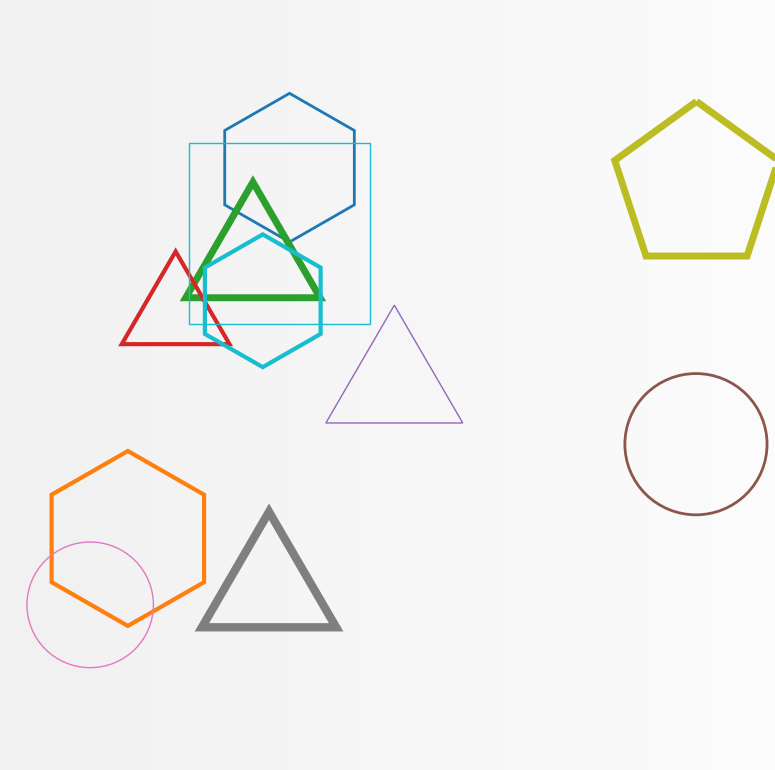[{"shape": "hexagon", "thickness": 1, "radius": 0.48, "center": [0.374, 0.782]}, {"shape": "hexagon", "thickness": 1.5, "radius": 0.57, "center": [0.165, 0.301]}, {"shape": "triangle", "thickness": 2.5, "radius": 0.5, "center": [0.326, 0.663]}, {"shape": "triangle", "thickness": 1.5, "radius": 0.4, "center": [0.227, 0.593]}, {"shape": "triangle", "thickness": 0.5, "radius": 0.51, "center": [0.509, 0.502]}, {"shape": "circle", "thickness": 1, "radius": 0.46, "center": [0.898, 0.423]}, {"shape": "circle", "thickness": 0.5, "radius": 0.41, "center": [0.116, 0.214]}, {"shape": "triangle", "thickness": 3, "radius": 0.5, "center": [0.347, 0.235]}, {"shape": "pentagon", "thickness": 2.5, "radius": 0.55, "center": [0.899, 0.757]}, {"shape": "square", "thickness": 0.5, "radius": 0.59, "center": [0.361, 0.696]}, {"shape": "hexagon", "thickness": 1.5, "radius": 0.43, "center": [0.339, 0.609]}]